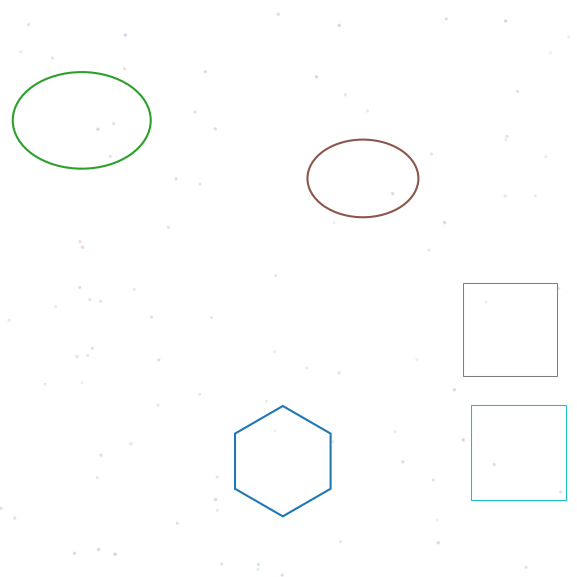[{"shape": "hexagon", "thickness": 1, "radius": 0.48, "center": [0.49, 0.201]}, {"shape": "oval", "thickness": 1, "radius": 0.6, "center": [0.142, 0.791]}, {"shape": "oval", "thickness": 1, "radius": 0.48, "center": [0.628, 0.69]}, {"shape": "square", "thickness": 0.5, "radius": 0.4, "center": [0.883, 0.428]}, {"shape": "square", "thickness": 0.5, "radius": 0.41, "center": [0.898, 0.216]}]